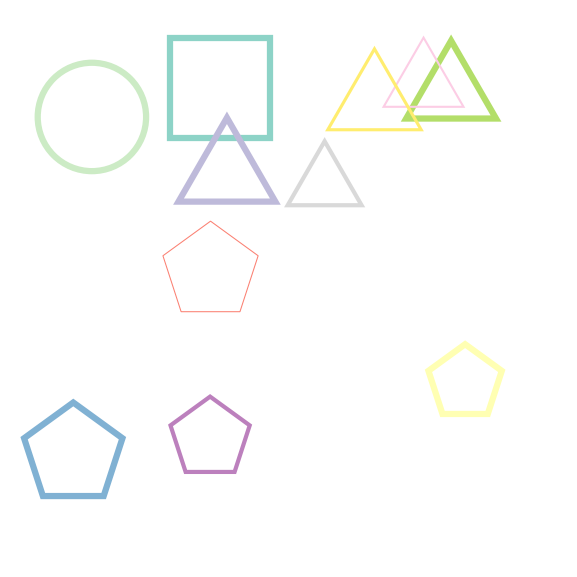[{"shape": "square", "thickness": 3, "radius": 0.43, "center": [0.382, 0.847]}, {"shape": "pentagon", "thickness": 3, "radius": 0.33, "center": [0.805, 0.336]}, {"shape": "triangle", "thickness": 3, "radius": 0.48, "center": [0.393, 0.698]}, {"shape": "pentagon", "thickness": 0.5, "radius": 0.43, "center": [0.365, 0.53]}, {"shape": "pentagon", "thickness": 3, "radius": 0.45, "center": [0.127, 0.213]}, {"shape": "triangle", "thickness": 3, "radius": 0.45, "center": [0.781, 0.839]}, {"shape": "triangle", "thickness": 1, "radius": 0.4, "center": [0.733, 0.854]}, {"shape": "triangle", "thickness": 2, "radius": 0.37, "center": [0.562, 0.681]}, {"shape": "pentagon", "thickness": 2, "radius": 0.36, "center": [0.364, 0.24]}, {"shape": "circle", "thickness": 3, "radius": 0.47, "center": [0.159, 0.797]}, {"shape": "triangle", "thickness": 1.5, "radius": 0.47, "center": [0.648, 0.821]}]